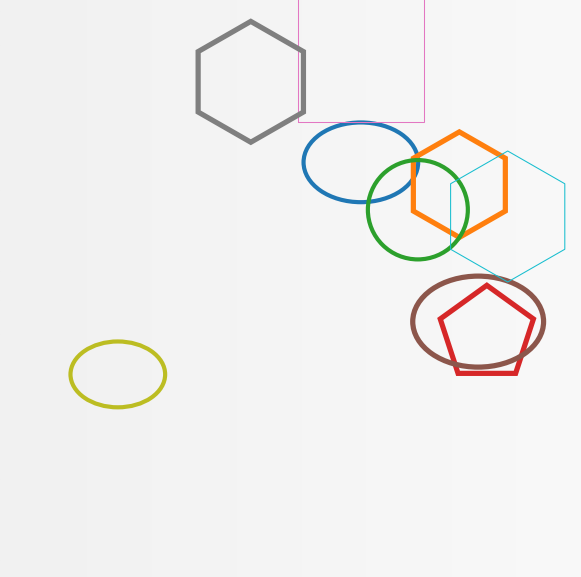[{"shape": "oval", "thickness": 2, "radius": 0.49, "center": [0.621, 0.718]}, {"shape": "hexagon", "thickness": 2.5, "radius": 0.46, "center": [0.79, 0.679]}, {"shape": "circle", "thickness": 2, "radius": 0.43, "center": [0.719, 0.636]}, {"shape": "pentagon", "thickness": 2.5, "radius": 0.42, "center": [0.838, 0.421]}, {"shape": "oval", "thickness": 2.5, "radius": 0.56, "center": [0.823, 0.442]}, {"shape": "square", "thickness": 0.5, "radius": 0.54, "center": [0.621, 0.895]}, {"shape": "hexagon", "thickness": 2.5, "radius": 0.52, "center": [0.431, 0.857]}, {"shape": "oval", "thickness": 2, "radius": 0.41, "center": [0.203, 0.351]}, {"shape": "hexagon", "thickness": 0.5, "radius": 0.57, "center": [0.873, 0.624]}]